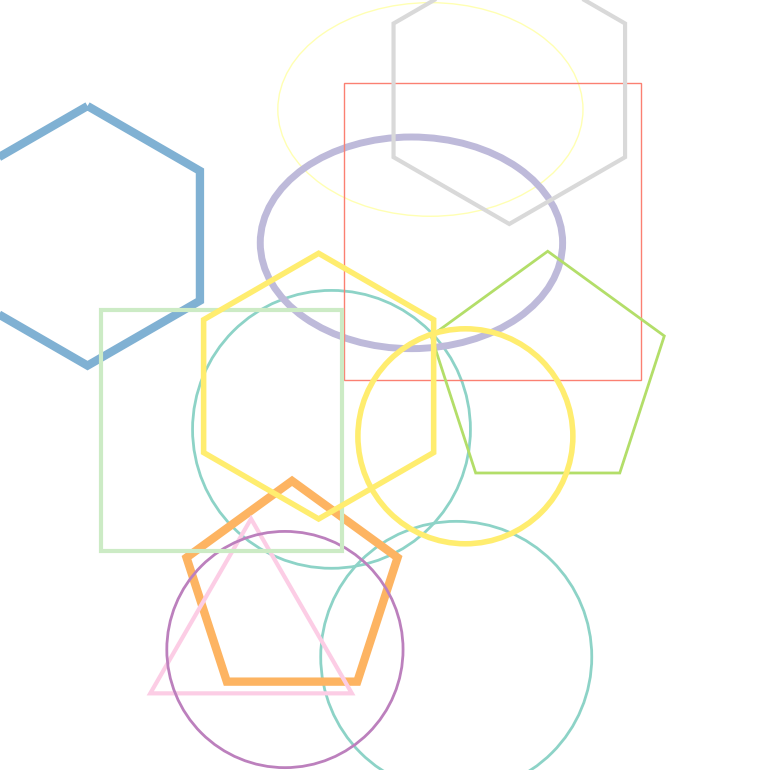[{"shape": "circle", "thickness": 1, "radius": 0.9, "center": [0.431, 0.442]}, {"shape": "circle", "thickness": 1, "radius": 0.88, "center": [0.593, 0.147]}, {"shape": "oval", "thickness": 0.5, "radius": 0.99, "center": [0.559, 0.858]}, {"shape": "oval", "thickness": 2.5, "radius": 0.98, "center": [0.534, 0.685]}, {"shape": "square", "thickness": 0.5, "radius": 0.96, "center": [0.639, 0.699]}, {"shape": "hexagon", "thickness": 3, "radius": 0.84, "center": [0.114, 0.694]}, {"shape": "pentagon", "thickness": 3, "radius": 0.72, "center": [0.379, 0.231]}, {"shape": "pentagon", "thickness": 1, "radius": 0.8, "center": [0.711, 0.515]}, {"shape": "triangle", "thickness": 1.5, "radius": 0.76, "center": [0.326, 0.175]}, {"shape": "hexagon", "thickness": 1.5, "radius": 0.87, "center": [0.661, 0.883]}, {"shape": "circle", "thickness": 1, "radius": 0.77, "center": [0.37, 0.156]}, {"shape": "square", "thickness": 1.5, "radius": 0.78, "center": [0.288, 0.441]}, {"shape": "hexagon", "thickness": 2, "radius": 0.86, "center": [0.414, 0.499]}, {"shape": "circle", "thickness": 2, "radius": 0.7, "center": [0.604, 0.433]}]